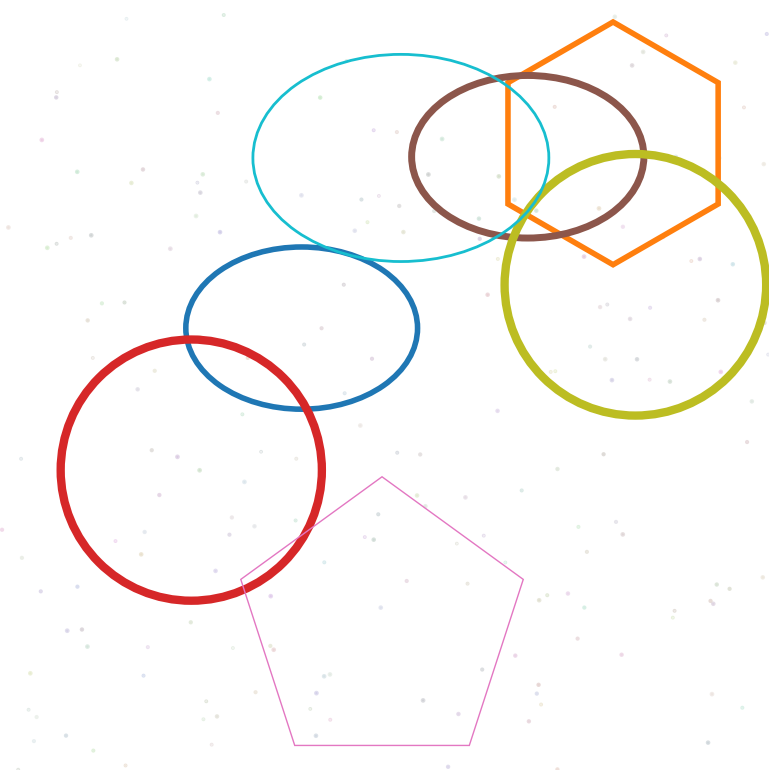[{"shape": "oval", "thickness": 2, "radius": 0.75, "center": [0.392, 0.574]}, {"shape": "hexagon", "thickness": 2, "radius": 0.79, "center": [0.796, 0.814]}, {"shape": "circle", "thickness": 3, "radius": 0.85, "center": [0.248, 0.389]}, {"shape": "oval", "thickness": 2.5, "radius": 0.75, "center": [0.685, 0.796]}, {"shape": "pentagon", "thickness": 0.5, "radius": 0.96, "center": [0.496, 0.188]}, {"shape": "circle", "thickness": 3, "radius": 0.85, "center": [0.825, 0.63]}, {"shape": "oval", "thickness": 1, "radius": 0.96, "center": [0.521, 0.795]}]